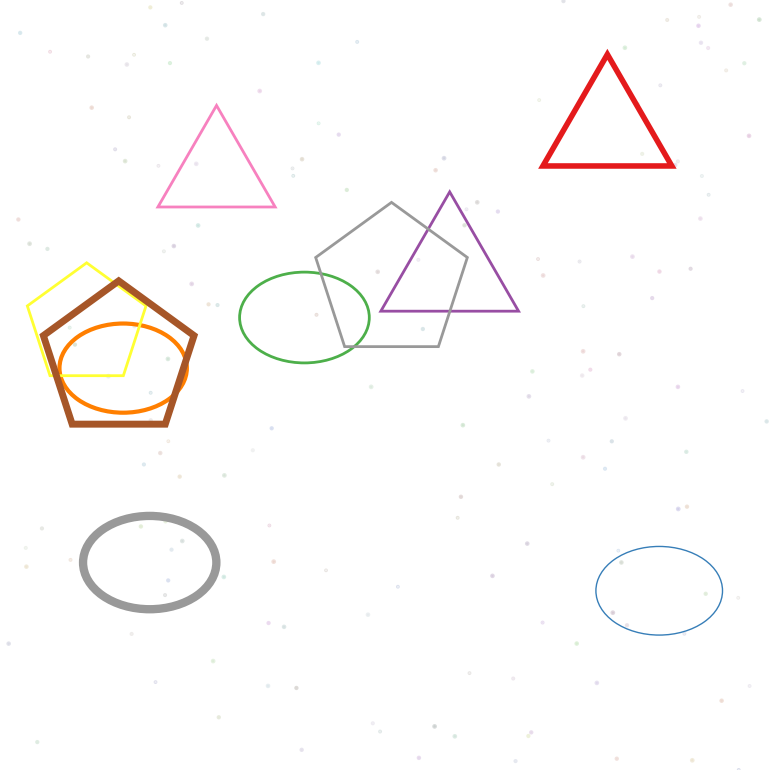[{"shape": "triangle", "thickness": 2, "radius": 0.48, "center": [0.789, 0.833]}, {"shape": "oval", "thickness": 0.5, "radius": 0.41, "center": [0.856, 0.233]}, {"shape": "oval", "thickness": 1, "radius": 0.42, "center": [0.395, 0.588]}, {"shape": "triangle", "thickness": 1, "radius": 0.52, "center": [0.584, 0.648]}, {"shape": "oval", "thickness": 1.5, "radius": 0.41, "center": [0.16, 0.522]}, {"shape": "pentagon", "thickness": 1, "radius": 0.41, "center": [0.113, 0.578]}, {"shape": "pentagon", "thickness": 2.5, "radius": 0.51, "center": [0.154, 0.532]}, {"shape": "triangle", "thickness": 1, "radius": 0.44, "center": [0.281, 0.775]}, {"shape": "oval", "thickness": 3, "radius": 0.43, "center": [0.194, 0.269]}, {"shape": "pentagon", "thickness": 1, "radius": 0.52, "center": [0.508, 0.634]}]